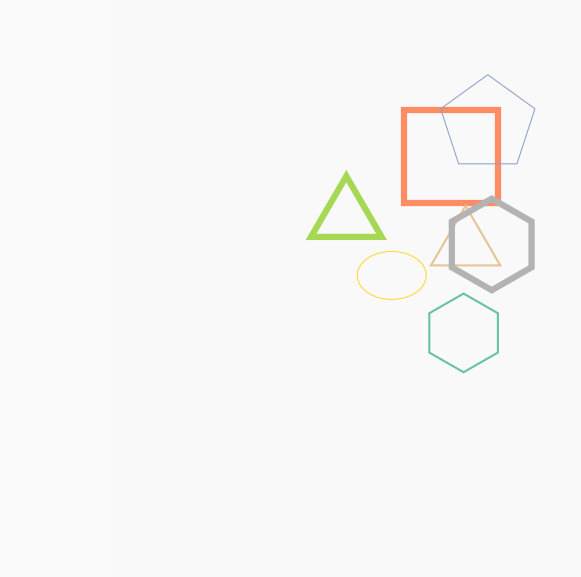[{"shape": "hexagon", "thickness": 1, "radius": 0.34, "center": [0.798, 0.423]}, {"shape": "square", "thickness": 3, "radius": 0.4, "center": [0.776, 0.728]}, {"shape": "pentagon", "thickness": 0.5, "radius": 0.43, "center": [0.839, 0.784]}, {"shape": "triangle", "thickness": 3, "radius": 0.35, "center": [0.596, 0.624]}, {"shape": "oval", "thickness": 0.5, "radius": 0.3, "center": [0.674, 0.522]}, {"shape": "triangle", "thickness": 1, "radius": 0.34, "center": [0.801, 0.574]}, {"shape": "hexagon", "thickness": 3, "radius": 0.4, "center": [0.846, 0.576]}]